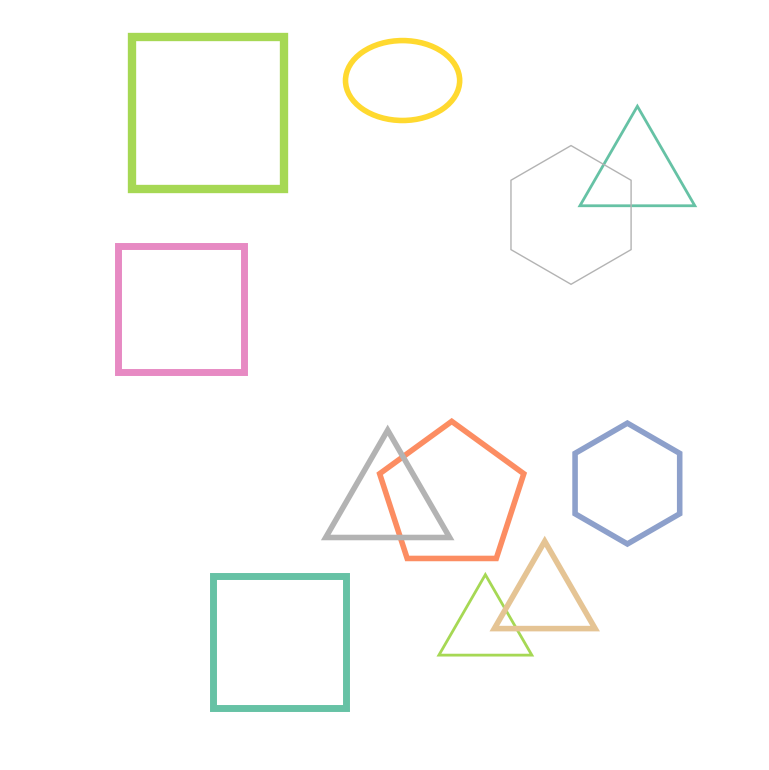[{"shape": "square", "thickness": 2.5, "radius": 0.43, "center": [0.363, 0.166]}, {"shape": "triangle", "thickness": 1, "radius": 0.43, "center": [0.828, 0.776]}, {"shape": "pentagon", "thickness": 2, "radius": 0.49, "center": [0.587, 0.354]}, {"shape": "hexagon", "thickness": 2, "radius": 0.39, "center": [0.815, 0.372]}, {"shape": "square", "thickness": 2.5, "radius": 0.41, "center": [0.235, 0.599]}, {"shape": "square", "thickness": 3, "radius": 0.49, "center": [0.27, 0.853]}, {"shape": "triangle", "thickness": 1, "radius": 0.35, "center": [0.63, 0.184]}, {"shape": "oval", "thickness": 2, "radius": 0.37, "center": [0.523, 0.895]}, {"shape": "triangle", "thickness": 2, "radius": 0.38, "center": [0.707, 0.221]}, {"shape": "triangle", "thickness": 2, "radius": 0.46, "center": [0.503, 0.348]}, {"shape": "hexagon", "thickness": 0.5, "radius": 0.45, "center": [0.742, 0.721]}]